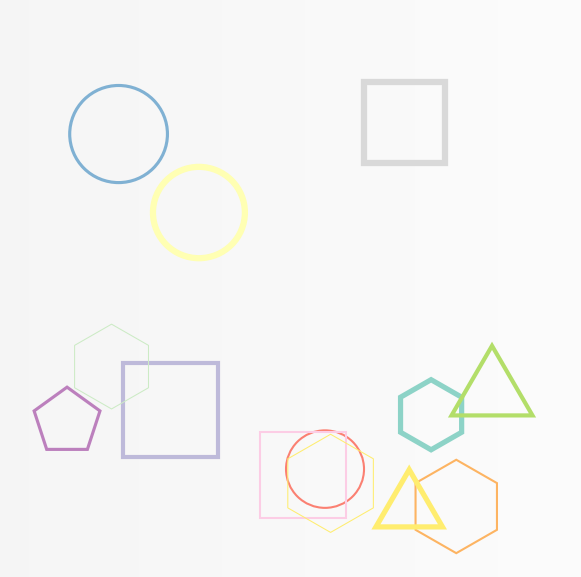[{"shape": "hexagon", "thickness": 2.5, "radius": 0.3, "center": [0.742, 0.281]}, {"shape": "circle", "thickness": 3, "radius": 0.4, "center": [0.342, 0.631]}, {"shape": "square", "thickness": 2, "radius": 0.41, "center": [0.293, 0.289]}, {"shape": "circle", "thickness": 1, "radius": 0.34, "center": [0.559, 0.187]}, {"shape": "circle", "thickness": 1.5, "radius": 0.42, "center": [0.204, 0.767]}, {"shape": "hexagon", "thickness": 1, "radius": 0.4, "center": [0.785, 0.122]}, {"shape": "triangle", "thickness": 2, "radius": 0.4, "center": [0.846, 0.32]}, {"shape": "square", "thickness": 1, "radius": 0.37, "center": [0.521, 0.177]}, {"shape": "square", "thickness": 3, "radius": 0.35, "center": [0.696, 0.787]}, {"shape": "pentagon", "thickness": 1.5, "radius": 0.3, "center": [0.115, 0.269]}, {"shape": "hexagon", "thickness": 0.5, "radius": 0.37, "center": [0.192, 0.364]}, {"shape": "triangle", "thickness": 2.5, "radius": 0.33, "center": [0.704, 0.12]}, {"shape": "hexagon", "thickness": 0.5, "radius": 0.42, "center": [0.569, 0.162]}]